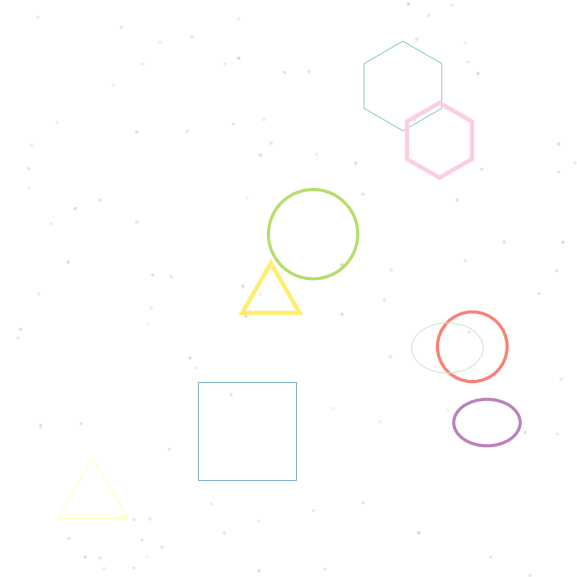[{"shape": "hexagon", "thickness": 0.5, "radius": 0.39, "center": [0.698, 0.85]}, {"shape": "triangle", "thickness": 0.5, "radius": 0.35, "center": [0.161, 0.136]}, {"shape": "circle", "thickness": 1.5, "radius": 0.3, "center": [0.818, 0.399]}, {"shape": "square", "thickness": 0.5, "radius": 0.42, "center": [0.428, 0.252]}, {"shape": "circle", "thickness": 1.5, "radius": 0.39, "center": [0.542, 0.594]}, {"shape": "hexagon", "thickness": 2, "radius": 0.32, "center": [0.761, 0.756]}, {"shape": "oval", "thickness": 1.5, "radius": 0.29, "center": [0.843, 0.267]}, {"shape": "oval", "thickness": 0.5, "radius": 0.31, "center": [0.775, 0.397]}, {"shape": "triangle", "thickness": 2, "radius": 0.29, "center": [0.469, 0.486]}]